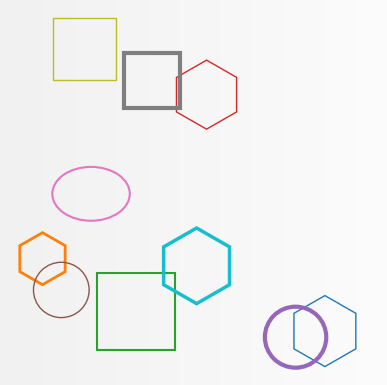[{"shape": "hexagon", "thickness": 1, "radius": 0.46, "center": [0.838, 0.14]}, {"shape": "hexagon", "thickness": 2, "radius": 0.34, "center": [0.11, 0.328]}, {"shape": "square", "thickness": 1.5, "radius": 0.5, "center": [0.35, 0.191]}, {"shape": "hexagon", "thickness": 1, "radius": 0.45, "center": [0.533, 0.754]}, {"shape": "circle", "thickness": 3, "radius": 0.4, "center": [0.763, 0.124]}, {"shape": "circle", "thickness": 1, "radius": 0.36, "center": [0.158, 0.247]}, {"shape": "oval", "thickness": 1.5, "radius": 0.5, "center": [0.235, 0.497]}, {"shape": "square", "thickness": 3, "radius": 0.36, "center": [0.392, 0.79]}, {"shape": "square", "thickness": 1, "radius": 0.4, "center": [0.218, 0.872]}, {"shape": "hexagon", "thickness": 2.5, "radius": 0.49, "center": [0.507, 0.31]}]